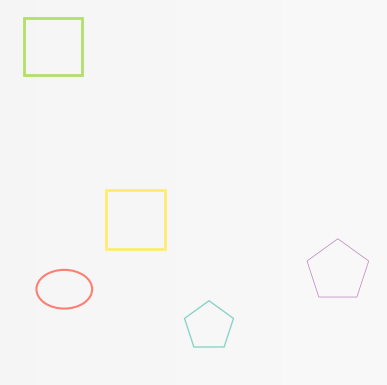[{"shape": "pentagon", "thickness": 1, "radius": 0.33, "center": [0.539, 0.152]}, {"shape": "oval", "thickness": 1.5, "radius": 0.36, "center": [0.166, 0.249]}, {"shape": "square", "thickness": 2, "radius": 0.37, "center": [0.137, 0.878]}, {"shape": "pentagon", "thickness": 0.5, "radius": 0.42, "center": [0.872, 0.296]}, {"shape": "square", "thickness": 2, "radius": 0.38, "center": [0.351, 0.43]}]